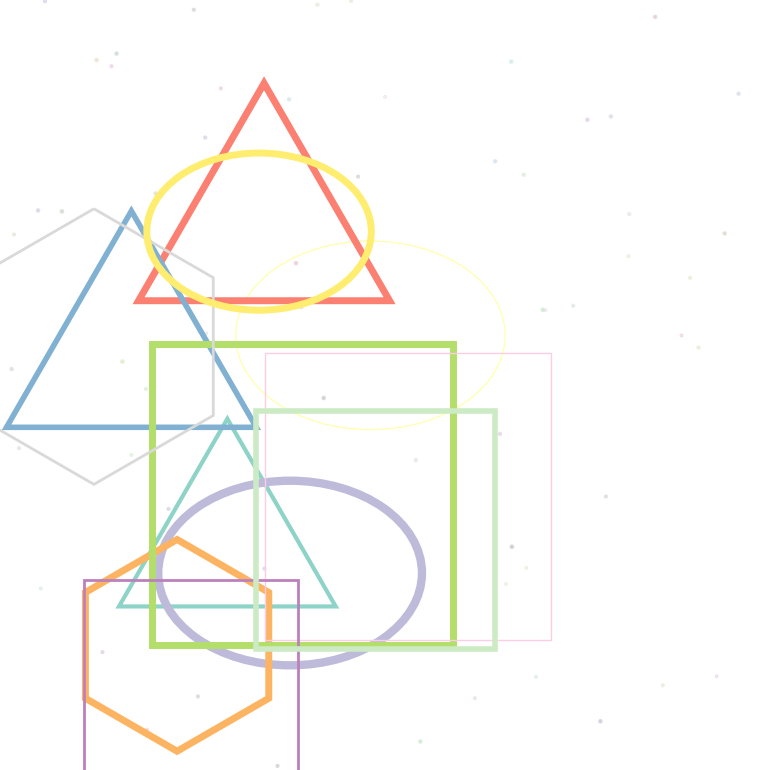[{"shape": "triangle", "thickness": 1.5, "radius": 0.81, "center": [0.295, 0.294]}, {"shape": "oval", "thickness": 0.5, "radius": 0.87, "center": [0.481, 0.565]}, {"shape": "oval", "thickness": 3, "radius": 0.86, "center": [0.377, 0.256]}, {"shape": "triangle", "thickness": 2.5, "radius": 0.94, "center": [0.343, 0.704]}, {"shape": "triangle", "thickness": 2, "radius": 0.94, "center": [0.171, 0.539]}, {"shape": "hexagon", "thickness": 2.5, "radius": 0.69, "center": [0.23, 0.162]}, {"shape": "square", "thickness": 2.5, "radius": 0.98, "center": [0.393, 0.358]}, {"shape": "square", "thickness": 0.5, "radius": 0.93, "center": [0.529, 0.355]}, {"shape": "hexagon", "thickness": 1, "radius": 0.89, "center": [0.122, 0.55]}, {"shape": "square", "thickness": 1, "radius": 0.69, "center": [0.248, 0.108]}, {"shape": "square", "thickness": 2, "radius": 0.77, "center": [0.487, 0.312]}, {"shape": "oval", "thickness": 2.5, "radius": 0.73, "center": [0.336, 0.699]}]